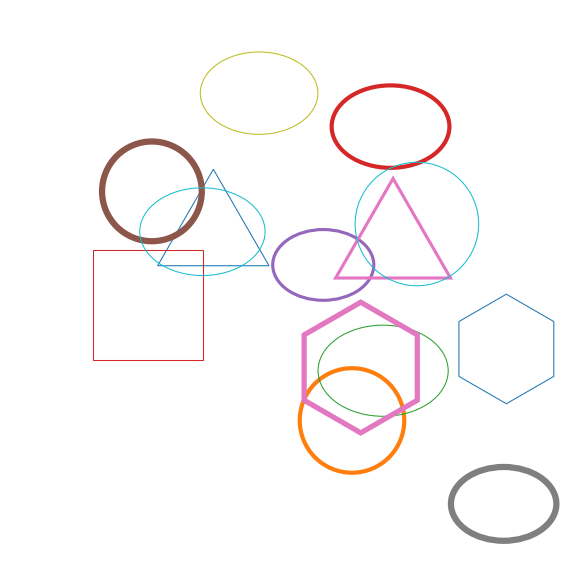[{"shape": "triangle", "thickness": 0.5, "radius": 0.56, "center": [0.369, 0.595]}, {"shape": "hexagon", "thickness": 0.5, "radius": 0.47, "center": [0.877, 0.395]}, {"shape": "circle", "thickness": 2, "radius": 0.45, "center": [0.61, 0.271]}, {"shape": "oval", "thickness": 0.5, "radius": 0.56, "center": [0.663, 0.357]}, {"shape": "square", "thickness": 0.5, "radius": 0.48, "center": [0.256, 0.471]}, {"shape": "oval", "thickness": 2, "radius": 0.51, "center": [0.676, 0.78]}, {"shape": "oval", "thickness": 1.5, "radius": 0.44, "center": [0.56, 0.54]}, {"shape": "circle", "thickness": 3, "radius": 0.43, "center": [0.263, 0.668]}, {"shape": "hexagon", "thickness": 2.5, "radius": 0.57, "center": [0.625, 0.363]}, {"shape": "triangle", "thickness": 1.5, "radius": 0.57, "center": [0.681, 0.575]}, {"shape": "oval", "thickness": 3, "radius": 0.46, "center": [0.872, 0.127]}, {"shape": "oval", "thickness": 0.5, "radius": 0.51, "center": [0.449, 0.838]}, {"shape": "circle", "thickness": 0.5, "radius": 0.53, "center": [0.722, 0.611]}, {"shape": "oval", "thickness": 0.5, "radius": 0.54, "center": [0.351, 0.598]}]